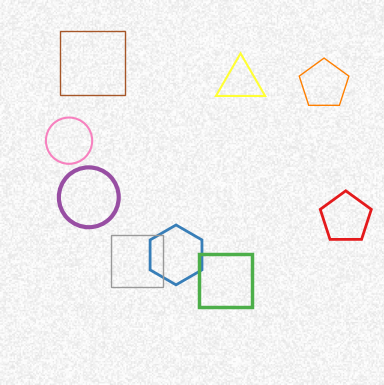[{"shape": "pentagon", "thickness": 2, "radius": 0.35, "center": [0.898, 0.435]}, {"shape": "hexagon", "thickness": 2, "radius": 0.39, "center": [0.457, 0.338]}, {"shape": "square", "thickness": 2.5, "radius": 0.35, "center": [0.587, 0.271]}, {"shape": "circle", "thickness": 3, "radius": 0.39, "center": [0.231, 0.488]}, {"shape": "pentagon", "thickness": 1, "radius": 0.34, "center": [0.842, 0.781]}, {"shape": "triangle", "thickness": 1.5, "radius": 0.37, "center": [0.625, 0.788]}, {"shape": "square", "thickness": 1, "radius": 0.42, "center": [0.241, 0.836]}, {"shape": "circle", "thickness": 1.5, "radius": 0.3, "center": [0.179, 0.635]}, {"shape": "square", "thickness": 1, "radius": 0.33, "center": [0.356, 0.322]}]